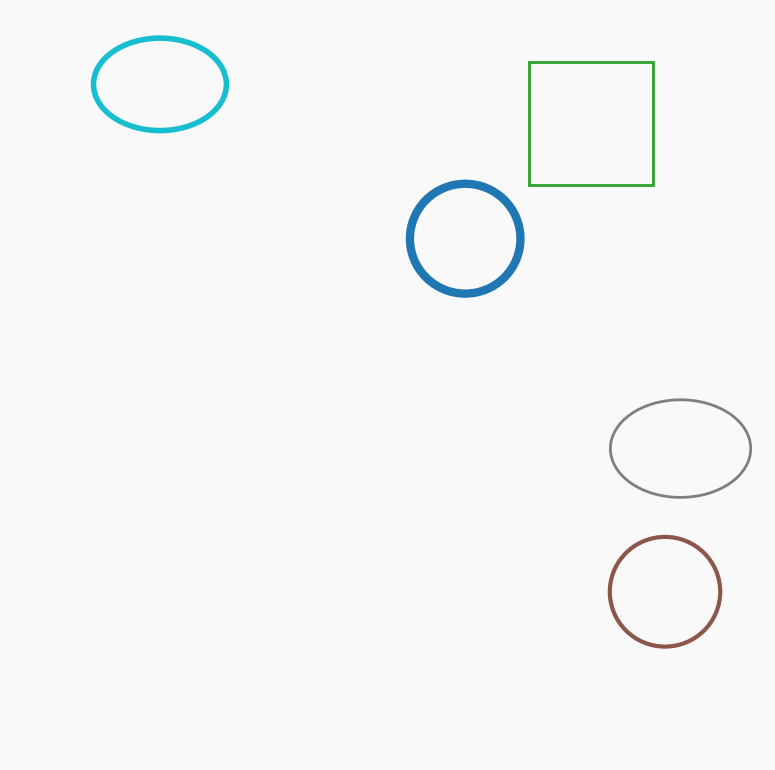[{"shape": "circle", "thickness": 3, "radius": 0.36, "center": [0.6, 0.69]}, {"shape": "square", "thickness": 1, "radius": 0.4, "center": [0.763, 0.84]}, {"shape": "circle", "thickness": 1.5, "radius": 0.36, "center": [0.858, 0.231]}, {"shape": "oval", "thickness": 1, "radius": 0.45, "center": [0.878, 0.417]}, {"shape": "oval", "thickness": 2, "radius": 0.43, "center": [0.206, 0.89]}]